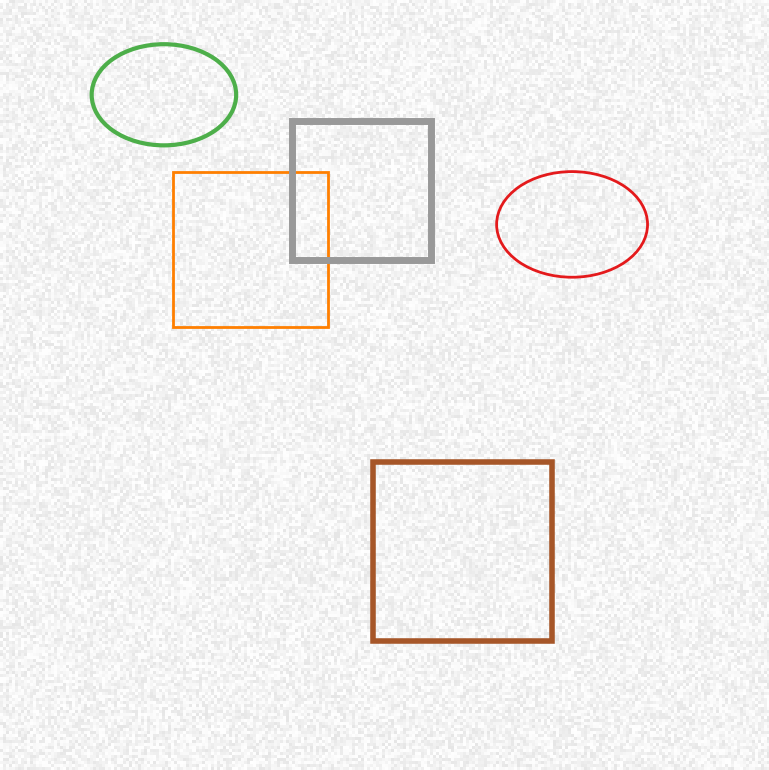[{"shape": "oval", "thickness": 1, "radius": 0.49, "center": [0.743, 0.709]}, {"shape": "oval", "thickness": 1.5, "radius": 0.47, "center": [0.213, 0.877]}, {"shape": "square", "thickness": 1, "radius": 0.5, "center": [0.325, 0.676]}, {"shape": "square", "thickness": 2, "radius": 0.58, "center": [0.6, 0.283]}, {"shape": "square", "thickness": 2.5, "radius": 0.45, "center": [0.469, 0.753]}]